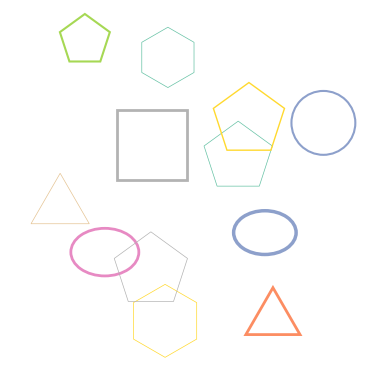[{"shape": "hexagon", "thickness": 0.5, "radius": 0.39, "center": [0.436, 0.851]}, {"shape": "pentagon", "thickness": 0.5, "radius": 0.47, "center": [0.619, 0.592]}, {"shape": "triangle", "thickness": 2, "radius": 0.41, "center": [0.709, 0.172]}, {"shape": "circle", "thickness": 1.5, "radius": 0.41, "center": [0.84, 0.681]}, {"shape": "oval", "thickness": 2.5, "radius": 0.41, "center": [0.688, 0.396]}, {"shape": "oval", "thickness": 2, "radius": 0.44, "center": [0.272, 0.345]}, {"shape": "pentagon", "thickness": 1.5, "radius": 0.34, "center": [0.22, 0.895]}, {"shape": "pentagon", "thickness": 1, "radius": 0.49, "center": [0.647, 0.688]}, {"shape": "hexagon", "thickness": 0.5, "radius": 0.47, "center": [0.429, 0.167]}, {"shape": "triangle", "thickness": 0.5, "radius": 0.44, "center": [0.156, 0.463]}, {"shape": "square", "thickness": 2, "radius": 0.45, "center": [0.394, 0.624]}, {"shape": "pentagon", "thickness": 0.5, "radius": 0.5, "center": [0.392, 0.298]}]